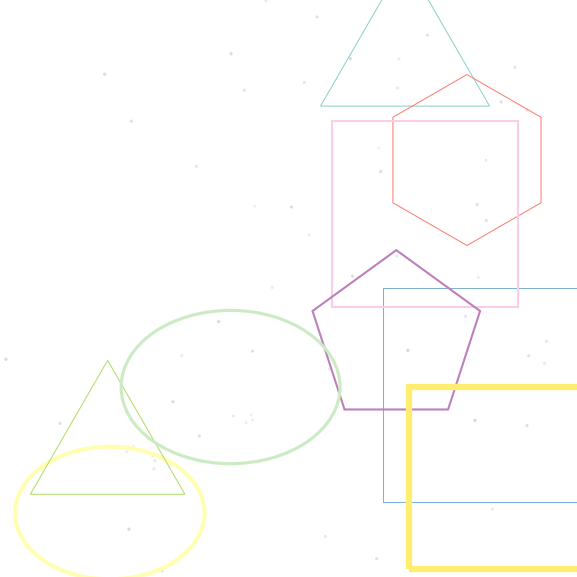[{"shape": "triangle", "thickness": 0.5, "radius": 0.84, "center": [0.701, 0.9]}, {"shape": "oval", "thickness": 2, "radius": 0.82, "center": [0.19, 0.111]}, {"shape": "hexagon", "thickness": 0.5, "radius": 0.74, "center": [0.809, 0.722]}, {"shape": "square", "thickness": 0.5, "radius": 0.92, "center": [0.848, 0.315]}, {"shape": "triangle", "thickness": 0.5, "radius": 0.77, "center": [0.186, 0.221]}, {"shape": "square", "thickness": 1, "radius": 0.81, "center": [0.736, 0.628]}, {"shape": "pentagon", "thickness": 1, "radius": 0.76, "center": [0.686, 0.413]}, {"shape": "oval", "thickness": 1.5, "radius": 0.95, "center": [0.399, 0.329]}, {"shape": "square", "thickness": 3, "radius": 0.79, "center": [0.866, 0.171]}]